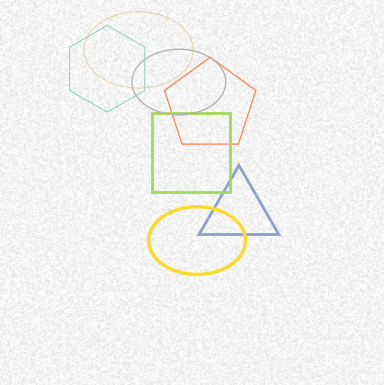[{"shape": "hexagon", "thickness": 0.5, "radius": 0.56, "center": [0.279, 0.821]}, {"shape": "pentagon", "thickness": 1, "radius": 0.62, "center": [0.546, 0.727]}, {"shape": "triangle", "thickness": 2, "radius": 0.6, "center": [0.621, 0.451]}, {"shape": "square", "thickness": 2, "radius": 0.51, "center": [0.496, 0.604]}, {"shape": "oval", "thickness": 2.5, "radius": 0.63, "center": [0.512, 0.375]}, {"shape": "oval", "thickness": 0.5, "radius": 0.71, "center": [0.36, 0.87]}, {"shape": "oval", "thickness": 1, "radius": 0.61, "center": [0.464, 0.787]}]